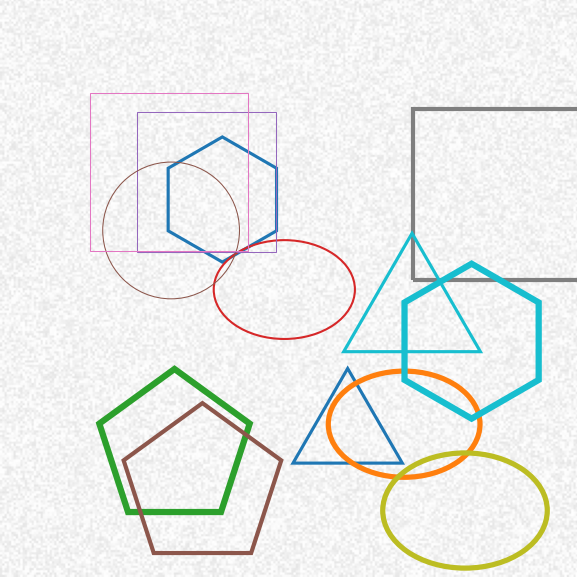[{"shape": "triangle", "thickness": 1.5, "radius": 0.55, "center": [0.602, 0.252]}, {"shape": "hexagon", "thickness": 1.5, "radius": 0.54, "center": [0.385, 0.654]}, {"shape": "oval", "thickness": 2.5, "radius": 0.66, "center": [0.7, 0.265]}, {"shape": "pentagon", "thickness": 3, "radius": 0.68, "center": [0.302, 0.223]}, {"shape": "oval", "thickness": 1, "radius": 0.61, "center": [0.492, 0.498]}, {"shape": "square", "thickness": 0.5, "radius": 0.6, "center": [0.358, 0.684]}, {"shape": "circle", "thickness": 0.5, "radius": 0.59, "center": [0.296, 0.6]}, {"shape": "pentagon", "thickness": 2, "radius": 0.72, "center": [0.351, 0.158]}, {"shape": "square", "thickness": 0.5, "radius": 0.68, "center": [0.293, 0.701]}, {"shape": "square", "thickness": 2, "radius": 0.74, "center": [0.864, 0.662]}, {"shape": "oval", "thickness": 2.5, "radius": 0.71, "center": [0.805, 0.115]}, {"shape": "triangle", "thickness": 1.5, "radius": 0.68, "center": [0.714, 0.459]}, {"shape": "hexagon", "thickness": 3, "radius": 0.67, "center": [0.817, 0.408]}]